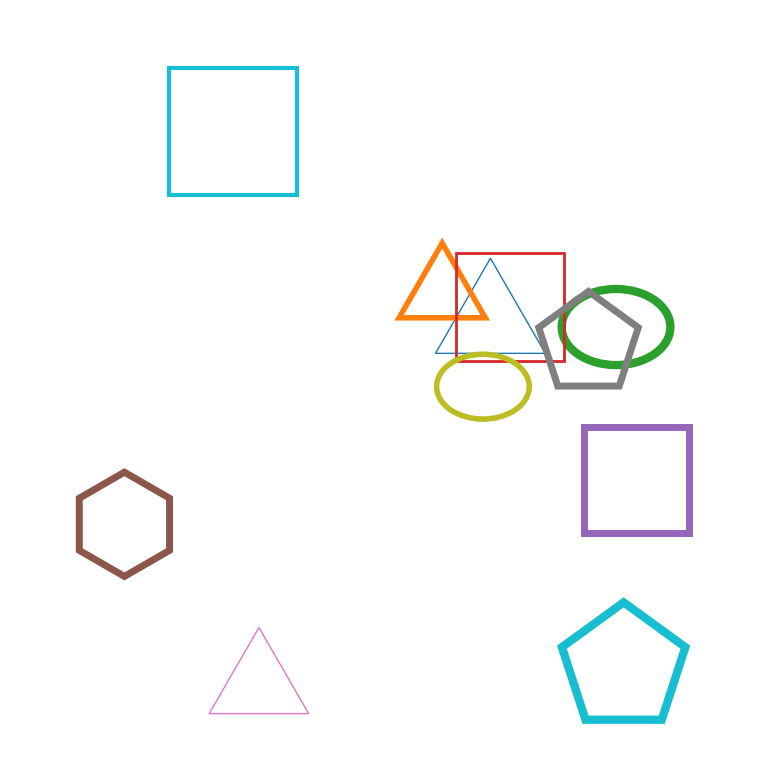[{"shape": "triangle", "thickness": 0.5, "radius": 0.41, "center": [0.637, 0.582]}, {"shape": "triangle", "thickness": 2, "radius": 0.32, "center": [0.574, 0.62]}, {"shape": "oval", "thickness": 3, "radius": 0.35, "center": [0.8, 0.575]}, {"shape": "square", "thickness": 1, "radius": 0.35, "center": [0.662, 0.601]}, {"shape": "square", "thickness": 2.5, "radius": 0.34, "center": [0.827, 0.377]}, {"shape": "hexagon", "thickness": 2.5, "radius": 0.34, "center": [0.162, 0.319]}, {"shape": "triangle", "thickness": 0.5, "radius": 0.37, "center": [0.336, 0.11]}, {"shape": "pentagon", "thickness": 2.5, "radius": 0.34, "center": [0.764, 0.554]}, {"shape": "oval", "thickness": 2, "radius": 0.3, "center": [0.627, 0.498]}, {"shape": "pentagon", "thickness": 3, "radius": 0.42, "center": [0.81, 0.133]}, {"shape": "square", "thickness": 1.5, "radius": 0.41, "center": [0.303, 0.829]}]